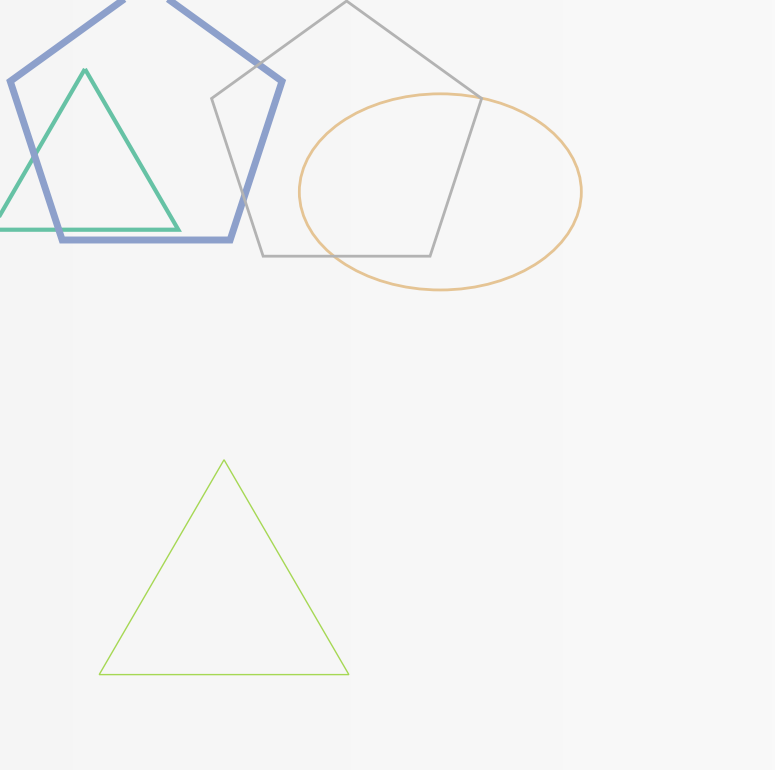[{"shape": "triangle", "thickness": 1.5, "radius": 0.7, "center": [0.11, 0.771]}, {"shape": "pentagon", "thickness": 2.5, "radius": 0.92, "center": [0.189, 0.837]}, {"shape": "triangle", "thickness": 0.5, "radius": 0.93, "center": [0.289, 0.217]}, {"shape": "oval", "thickness": 1, "radius": 0.91, "center": [0.568, 0.751]}, {"shape": "pentagon", "thickness": 1, "radius": 0.92, "center": [0.447, 0.816]}]